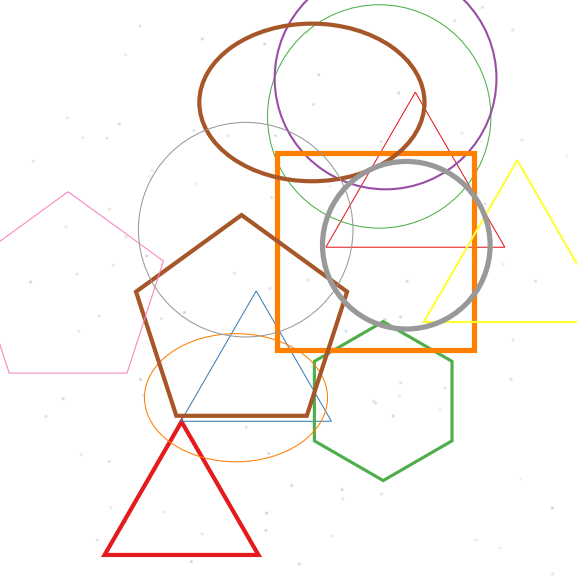[{"shape": "triangle", "thickness": 0.5, "radius": 0.89, "center": [0.719, 0.66]}, {"shape": "triangle", "thickness": 2, "radius": 0.77, "center": [0.314, 0.115]}, {"shape": "triangle", "thickness": 0.5, "radius": 0.75, "center": [0.444, 0.345]}, {"shape": "circle", "thickness": 0.5, "radius": 0.97, "center": [0.657, 0.797]}, {"shape": "hexagon", "thickness": 1.5, "radius": 0.69, "center": [0.664, 0.305]}, {"shape": "circle", "thickness": 1, "radius": 0.96, "center": [0.668, 0.863]}, {"shape": "square", "thickness": 2.5, "radius": 0.85, "center": [0.651, 0.563]}, {"shape": "oval", "thickness": 0.5, "radius": 0.79, "center": [0.409, 0.31]}, {"shape": "triangle", "thickness": 1, "radius": 0.93, "center": [0.896, 0.535]}, {"shape": "oval", "thickness": 2, "radius": 0.97, "center": [0.54, 0.822]}, {"shape": "pentagon", "thickness": 2, "radius": 0.96, "center": [0.418, 0.435]}, {"shape": "pentagon", "thickness": 0.5, "radius": 0.87, "center": [0.118, 0.494]}, {"shape": "circle", "thickness": 0.5, "radius": 0.93, "center": [0.425, 0.601]}, {"shape": "circle", "thickness": 2.5, "radius": 0.73, "center": [0.704, 0.575]}]